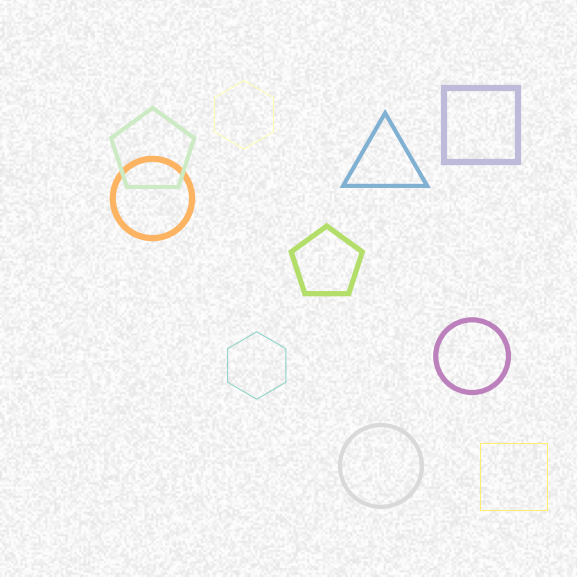[{"shape": "hexagon", "thickness": 0.5, "radius": 0.29, "center": [0.445, 0.366]}, {"shape": "hexagon", "thickness": 0.5, "radius": 0.3, "center": [0.422, 0.8]}, {"shape": "square", "thickness": 3, "radius": 0.32, "center": [0.833, 0.782]}, {"shape": "triangle", "thickness": 2, "radius": 0.42, "center": [0.667, 0.719]}, {"shape": "circle", "thickness": 3, "radius": 0.34, "center": [0.264, 0.655]}, {"shape": "pentagon", "thickness": 2.5, "radius": 0.32, "center": [0.566, 0.543]}, {"shape": "circle", "thickness": 2, "radius": 0.35, "center": [0.66, 0.192]}, {"shape": "circle", "thickness": 2.5, "radius": 0.31, "center": [0.818, 0.382]}, {"shape": "pentagon", "thickness": 2, "radius": 0.38, "center": [0.264, 0.737]}, {"shape": "square", "thickness": 0.5, "radius": 0.29, "center": [0.889, 0.174]}]